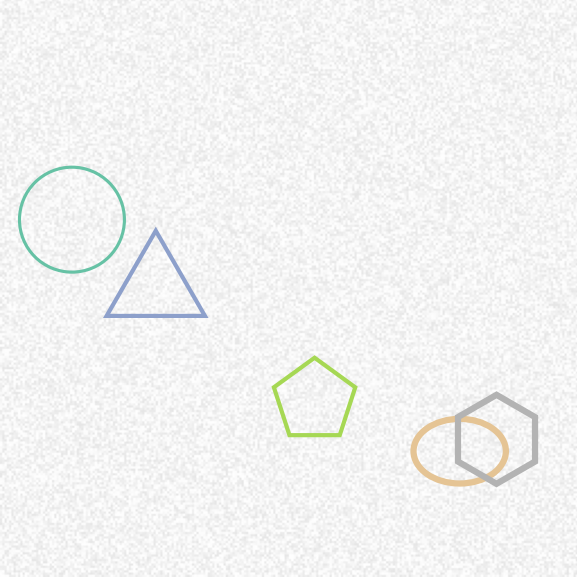[{"shape": "circle", "thickness": 1.5, "radius": 0.45, "center": [0.125, 0.619]}, {"shape": "triangle", "thickness": 2, "radius": 0.49, "center": [0.27, 0.501]}, {"shape": "pentagon", "thickness": 2, "radius": 0.37, "center": [0.545, 0.306]}, {"shape": "oval", "thickness": 3, "radius": 0.4, "center": [0.796, 0.218]}, {"shape": "hexagon", "thickness": 3, "radius": 0.39, "center": [0.86, 0.238]}]